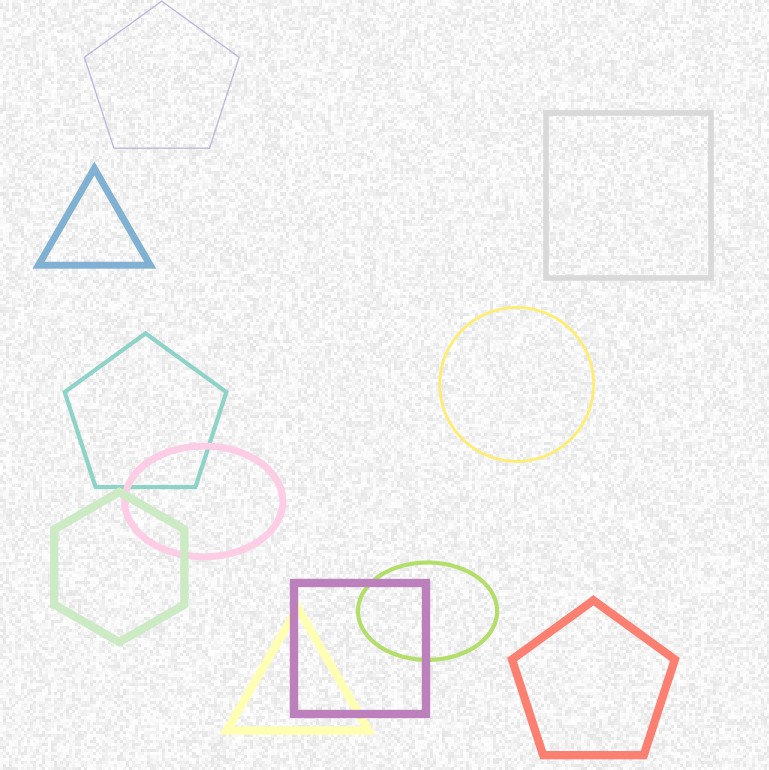[{"shape": "pentagon", "thickness": 1.5, "radius": 0.55, "center": [0.189, 0.457]}, {"shape": "triangle", "thickness": 3, "radius": 0.53, "center": [0.387, 0.104]}, {"shape": "pentagon", "thickness": 0.5, "radius": 0.53, "center": [0.21, 0.893]}, {"shape": "pentagon", "thickness": 3, "radius": 0.56, "center": [0.771, 0.109]}, {"shape": "triangle", "thickness": 2.5, "radius": 0.42, "center": [0.123, 0.697]}, {"shape": "oval", "thickness": 1.5, "radius": 0.45, "center": [0.555, 0.206]}, {"shape": "oval", "thickness": 2.5, "radius": 0.51, "center": [0.265, 0.349]}, {"shape": "square", "thickness": 2, "radius": 0.53, "center": [0.816, 0.746]}, {"shape": "square", "thickness": 3, "radius": 0.43, "center": [0.468, 0.158]}, {"shape": "hexagon", "thickness": 3, "radius": 0.49, "center": [0.155, 0.264]}, {"shape": "circle", "thickness": 1, "radius": 0.5, "center": [0.671, 0.501]}]